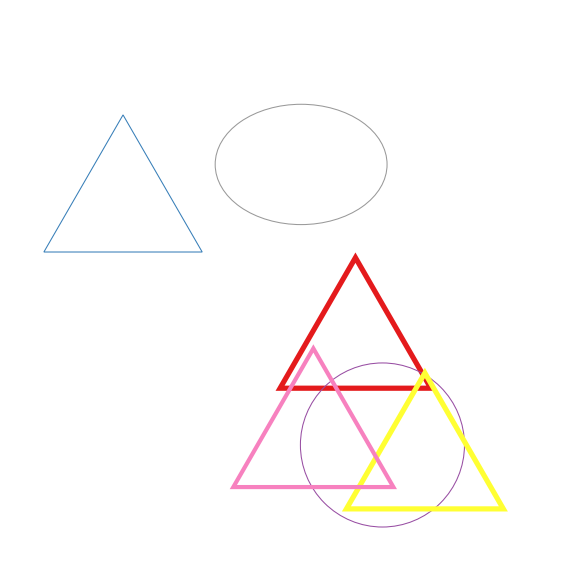[{"shape": "triangle", "thickness": 2.5, "radius": 0.75, "center": [0.615, 0.402]}, {"shape": "triangle", "thickness": 0.5, "radius": 0.79, "center": [0.213, 0.642]}, {"shape": "circle", "thickness": 0.5, "radius": 0.71, "center": [0.662, 0.229]}, {"shape": "triangle", "thickness": 2.5, "radius": 0.78, "center": [0.736, 0.196]}, {"shape": "triangle", "thickness": 2, "radius": 0.8, "center": [0.543, 0.236]}, {"shape": "oval", "thickness": 0.5, "radius": 0.74, "center": [0.521, 0.714]}]